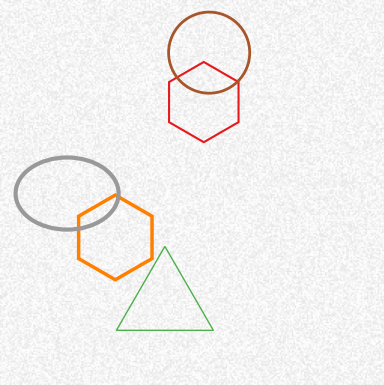[{"shape": "hexagon", "thickness": 1.5, "radius": 0.52, "center": [0.529, 0.735]}, {"shape": "triangle", "thickness": 1, "radius": 0.73, "center": [0.428, 0.215]}, {"shape": "hexagon", "thickness": 2.5, "radius": 0.55, "center": [0.3, 0.383]}, {"shape": "circle", "thickness": 2, "radius": 0.53, "center": [0.543, 0.863]}, {"shape": "oval", "thickness": 3, "radius": 0.67, "center": [0.174, 0.497]}]